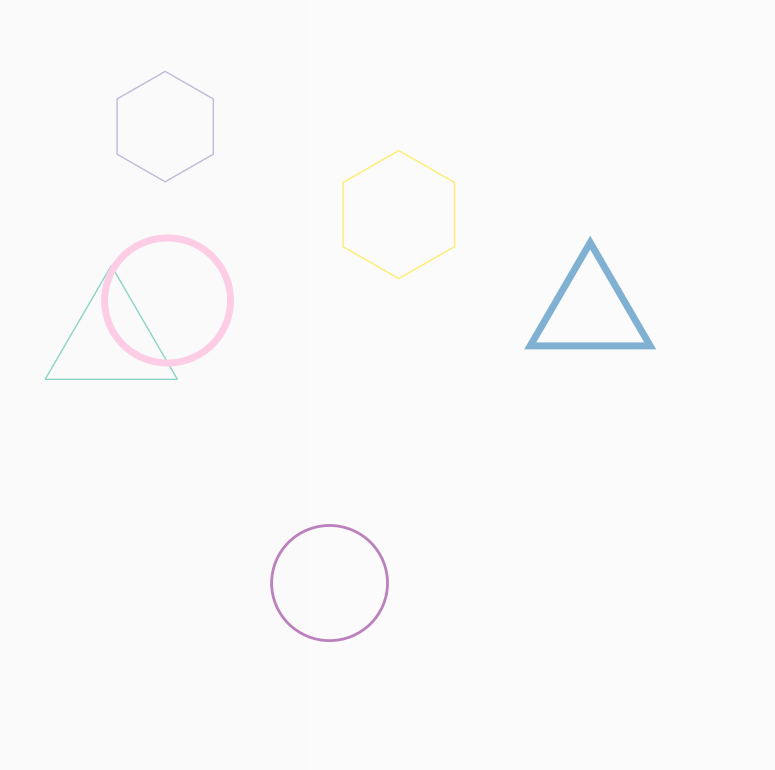[{"shape": "triangle", "thickness": 0.5, "radius": 0.49, "center": [0.144, 0.557]}, {"shape": "hexagon", "thickness": 0.5, "radius": 0.36, "center": [0.213, 0.836]}, {"shape": "triangle", "thickness": 2.5, "radius": 0.45, "center": [0.762, 0.596]}, {"shape": "circle", "thickness": 2.5, "radius": 0.41, "center": [0.216, 0.61]}, {"shape": "circle", "thickness": 1, "radius": 0.37, "center": [0.425, 0.243]}, {"shape": "hexagon", "thickness": 0.5, "radius": 0.42, "center": [0.515, 0.721]}]